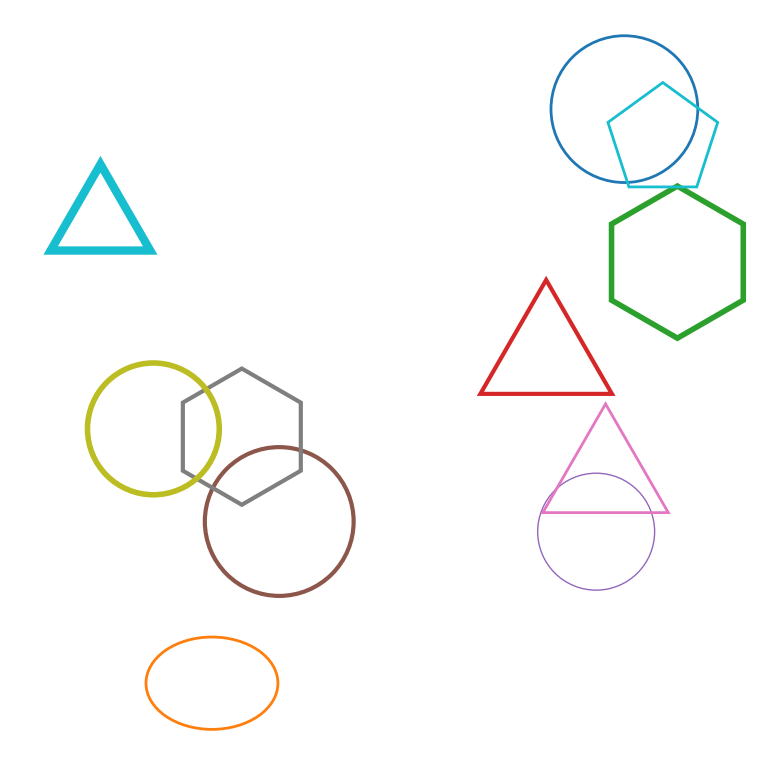[{"shape": "circle", "thickness": 1, "radius": 0.48, "center": [0.811, 0.858]}, {"shape": "oval", "thickness": 1, "radius": 0.43, "center": [0.275, 0.113]}, {"shape": "hexagon", "thickness": 2, "radius": 0.49, "center": [0.88, 0.66]}, {"shape": "triangle", "thickness": 1.5, "radius": 0.49, "center": [0.709, 0.538]}, {"shape": "circle", "thickness": 0.5, "radius": 0.38, "center": [0.774, 0.31]}, {"shape": "circle", "thickness": 1.5, "radius": 0.48, "center": [0.363, 0.323]}, {"shape": "triangle", "thickness": 1, "radius": 0.47, "center": [0.786, 0.381]}, {"shape": "hexagon", "thickness": 1.5, "radius": 0.44, "center": [0.314, 0.433]}, {"shape": "circle", "thickness": 2, "radius": 0.43, "center": [0.199, 0.443]}, {"shape": "pentagon", "thickness": 1, "radius": 0.37, "center": [0.861, 0.818]}, {"shape": "triangle", "thickness": 3, "radius": 0.37, "center": [0.13, 0.712]}]